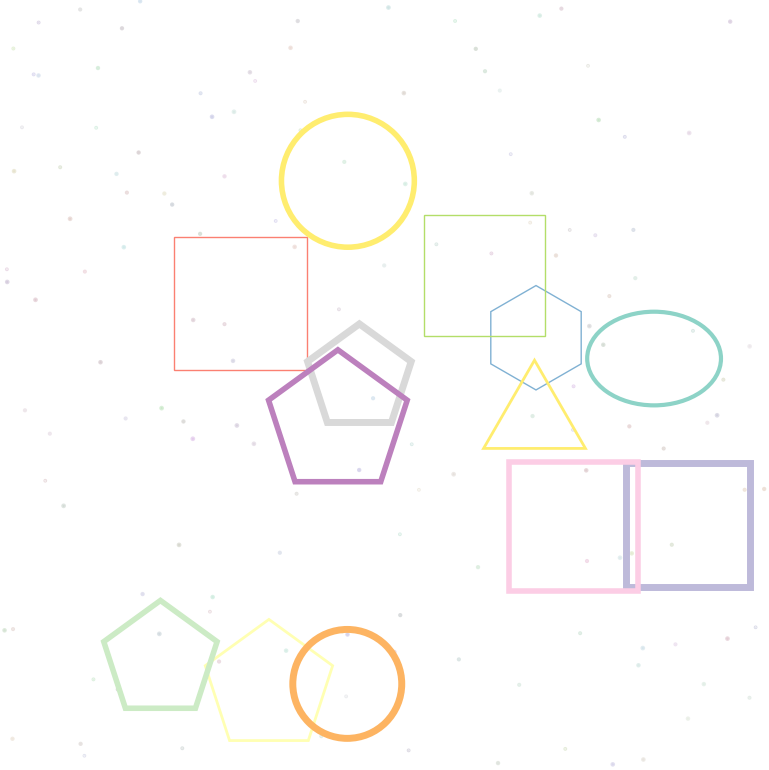[{"shape": "oval", "thickness": 1.5, "radius": 0.43, "center": [0.849, 0.534]}, {"shape": "pentagon", "thickness": 1, "radius": 0.43, "center": [0.349, 0.109]}, {"shape": "square", "thickness": 2.5, "radius": 0.4, "center": [0.894, 0.318]}, {"shape": "square", "thickness": 0.5, "radius": 0.43, "center": [0.312, 0.605]}, {"shape": "hexagon", "thickness": 0.5, "radius": 0.34, "center": [0.696, 0.561]}, {"shape": "circle", "thickness": 2.5, "radius": 0.35, "center": [0.451, 0.112]}, {"shape": "square", "thickness": 0.5, "radius": 0.39, "center": [0.629, 0.642]}, {"shape": "square", "thickness": 2, "radius": 0.42, "center": [0.745, 0.316]}, {"shape": "pentagon", "thickness": 2.5, "radius": 0.35, "center": [0.467, 0.509]}, {"shape": "pentagon", "thickness": 2, "radius": 0.47, "center": [0.439, 0.451]}, {"shape": "pentagon", "thickness": 2, "radius": 0.39, "center": [0.208, 0.143]}, {"shape": "circle", "thickness": 2, "radius": 0.43, "center": [0.452, 0.765]}, {"shape": "triangle", "thickness": 1, "radius": 0.38, "center": [0.694, 0.456]}]